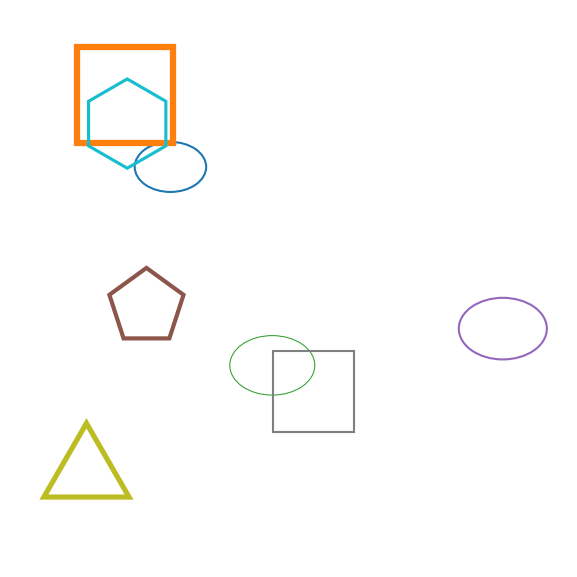[{"shape": "oval", "thickness": 1, "radius": 0.31, "center": [0.295, 0.71]}, {"shape": "square", "thickness": 3, "radius": 0.42, "center": [0.217, 0.835]}, {"shape": "oval", "thickness": 0.5, "radius": 0.37, "center": [0.472, 0.366]}, {"shape": "oval", "thickness": 1, "radius": 0.38, "center": [0.871, 0.43]}, {"shape": "pentagon", "thickness": 2, "radius": 0.34, "center": [0.254, 0.468]}, {"shape": "square", "thickness": 1, "radius": 0.35, "center": [0.543, 0.321]}, {"shape": "triangle", "thickness": 2.5, "radius": 0.43, "center": [0.15, 0.181]}, {"shape": "hexagon", "thickness": 1.5, "radius": 0.39, "center": [0.22, 0.785]}]